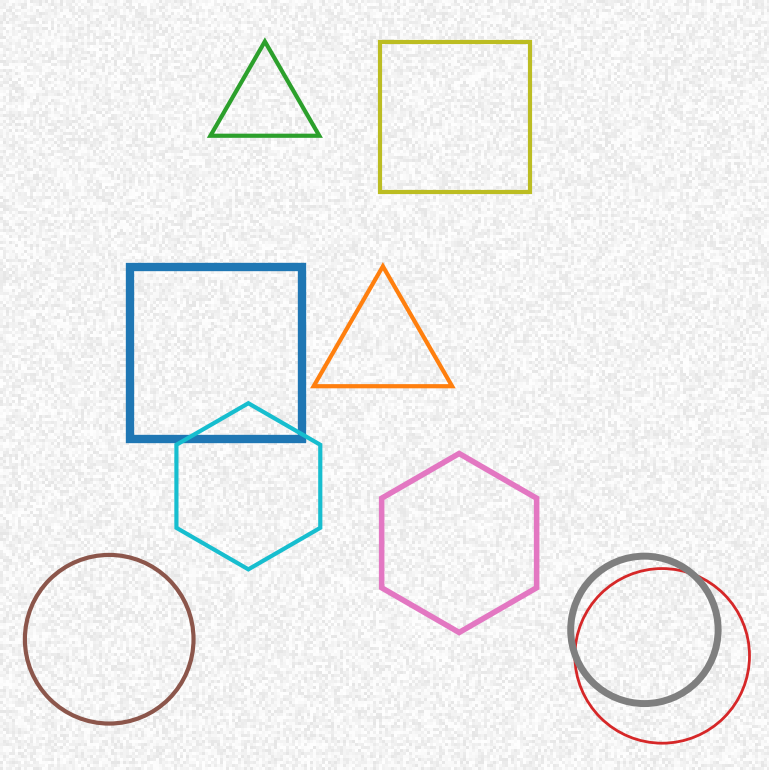[{"shape": "square", "thickness": 3, "radius": 0.56, "center": [0.281, 0.541]}, {"shape": "triangle", "thickness": 1.5, "radius": 0.52, "center": [0.497, 0.55]}, {"shape": "triangle", "thickness": 1.5, "radius": 0.41, "center": [0.344, 0.865]}, {"shape": "circle", "thickness": 1, "radius": 0.57, "center": [0.86, 0.148]}, {"shape": "circle", "thickness": 1.5, "radius": 0.55, "center": [0.142, 0.17]}, {"shape": "hexagon", "thickness": 2, "radius": 0.58, "center": [0.596, 0.295]}, {"shape": "circle", "thickness": 2.5, "radius": 0.48, "center": [0.837, 0.182]}, {"shape": "square", "thickness": 1.5, "radius": 0.49, "center": [0.591, 0.848]}, {"shape": "hexagon", "thickness": 1.5, "radius": 0.54, "center": [0.323, 0.368]}]